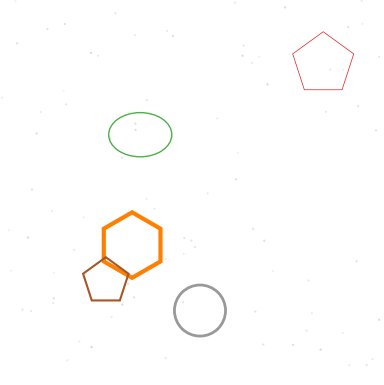[{"shape": "pentagon", "thickness": 0.5, "radius": 0.42, "center": [0.84, 0.834]}, {"shape": "oval", "thickness": 1, "radius": 0.41, "center": [0.364, 0.65]}, {"shape": "hexagon", "thickness": 3, "radius": 0.43, "center": [0.343, 0.363]}, {"shape": "pentagon", "thickness": 1.5, "radius": 0.31, "center": [0.275, 0.27]}, {"shape": "circle", "thickness": 2, "radius": 0.33, "center": [0.519, 0.193]}]